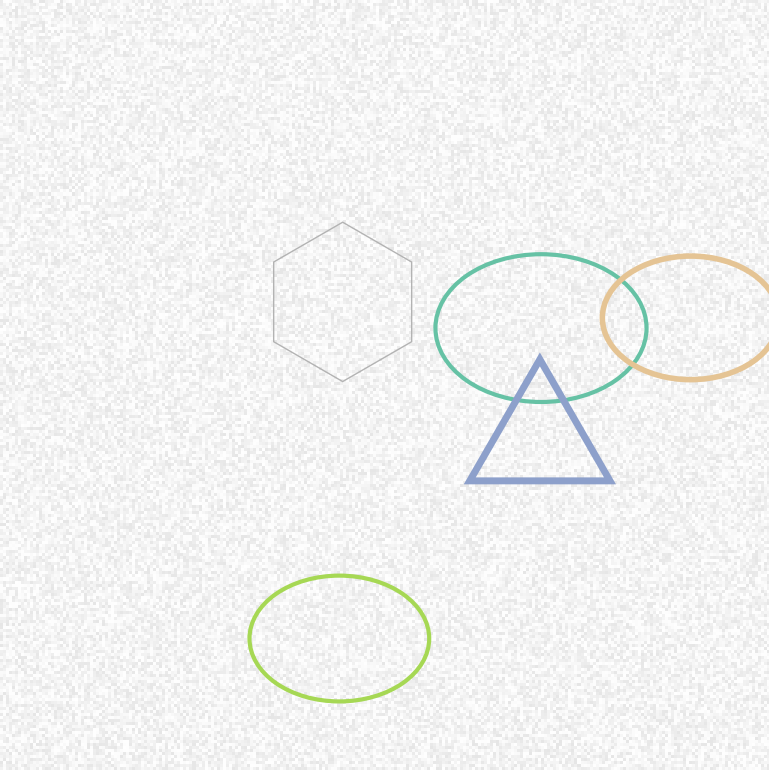[{"shape": "oval", "thickness": 1.5, "radius": 0.69, "center": [0.703, 0.574]}, {"shape": "triangle", "thickness": 2.5, "radius": 0.53, "center": [0.701, 0.428]}, {"shape": "oval", "thickness": 1.5, "radius": 0.58, "center": [0.441, 0.171]}, {"shape": "oval", "thickness": 2, "radius": 0.57, "center": [0.897, 0.587]}, {"shape": "hexagon", "thickness": 0.5, "radius": 0.52, "center": [0.445, 0.608]}]